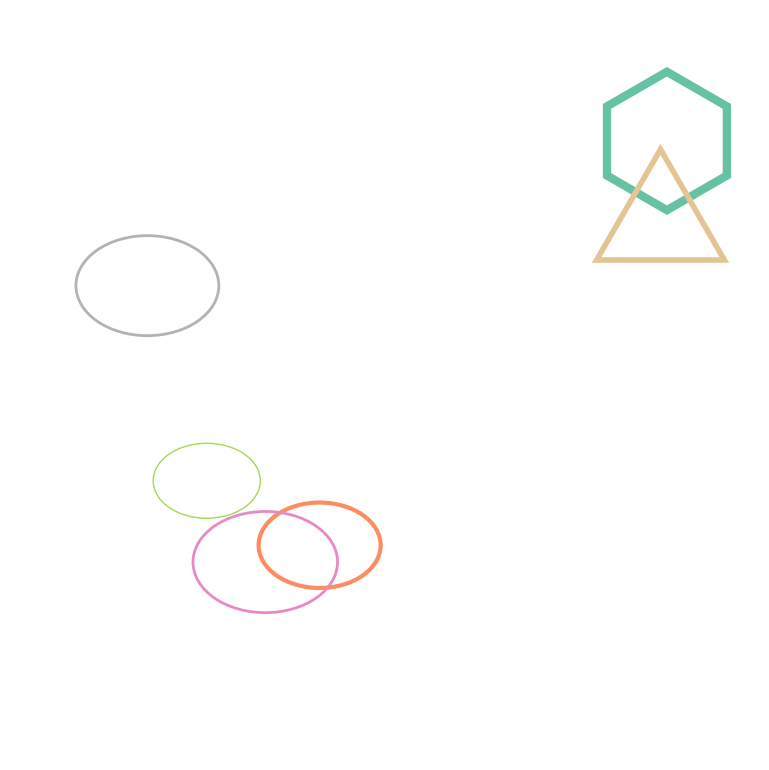[{"shape": "hexagon", "thickness": 3, "radius": 0.45, "center": [0.866, 0.817]}, {"shape": "oval", "thickness": 1.5, "radius": 0.4, "center": [0.415, 0.292]}, {"shape": "oval", "thickness": 1, "radius": 0.47, "center": [0.345, 0.27]}, {"shape": "oval", "thickness": 0.5, "radius": 0.35, "center": [0.269, 0.376]}, {"shape": "triangle", "thickness": 2, "radius": 0.48, "center": [0.858, 0.71]}, {"shape": "oval", "thickness": 1, "radius": 0.46, "center": [0.191, 0.629]}]